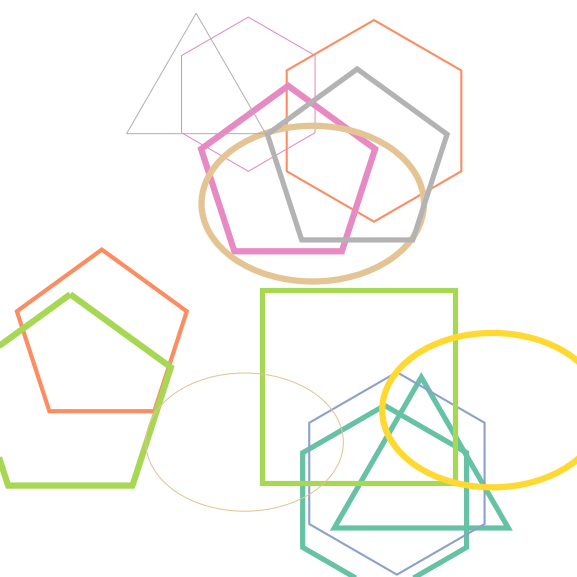[{"shape": "hexagon", "thickness": 2.5, "radius": 0.82, "center": [0.666, 0.133]}, {"shape": "triangle", "thickness": 2.5, "radius": 0.87, "center": [0.73, 0.172]}, {"shape": "hexagon", "thickness": 1, "radius": 0.87, "center": [0.648, 0.79]}, {"shape": "pentagon", "thickness": 2, "radius": 0.77, "center": [0.176, 0.412]}, {"shape": "hexagon", "thickness": 1, "radius": 0.88, "center": [0.687, 0.179]}, {"shape": "pentagon", "thickness": 3, "radius": 0.79, "center": [0.499, 0.692]}, {"shape": "hexagon", "thickness": 0.5, "radius": 0.67, "center": [0.43, 0.836]}, {"shape": "pentagon", "thickness": 3, "radius": 0.92, "center": [0.122, 0.306]}, {"shape": "square", "thickness": 2.5, "radius": 0.83, "center": [0.621, 0.33]}, {"shape": "oval", "thickness": 3, "radius": 0.95, "center": [0.853, 0.289]}, {"shape": "oval", "thickness": 3, "radius": 0.96, "center": [0.542, 0.647]}, {"shape": "oval", "thickness": 0.5, "radius": 0.85, "center": [0.424, 0.234]}, {"shape": "pentagon", "thickness": 2.5, "radius": 0.82, "center": [0.619, 0.716]}, {"shape": "triangle", "thickness": 0.5, "radius": 0.7, "center": [0.34, 0.837]}]